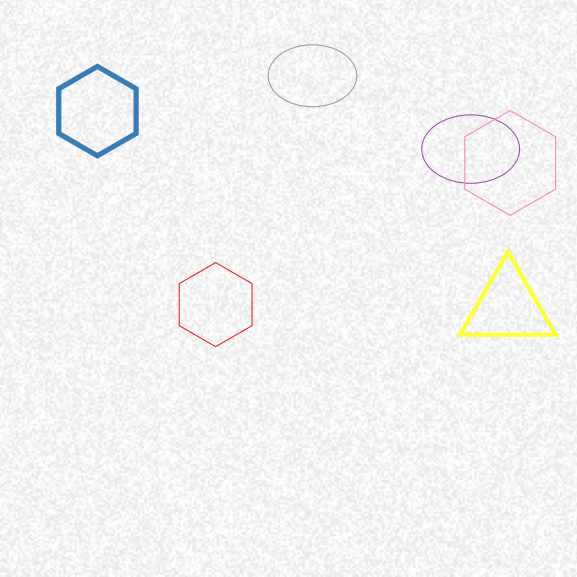[{"shape": "hexagon", "thickness": 0.5, "radius": 0.36, "center": [0.373, 0.472]}, {"shape": "hexagon", "thickness": 2.5, "radius": 0.39, "center": [0.169, 0.807]}, {"shape": "oval", "thickness": 0.5, "radius": 0.42, "center": [0.815, 0.741]}, {"shape": "triangle", "thickness": 2, "radius": 0.48, "center": [0.879, 0.467]}, {"shape": "hexagon", "thickness": 0.5, "radius": 0.45, "center": [0.883, 0.717]}, {"shape": "oval", "thickness": 0.5, "radius": 0.38, "center": [0.541, 0.868]}]